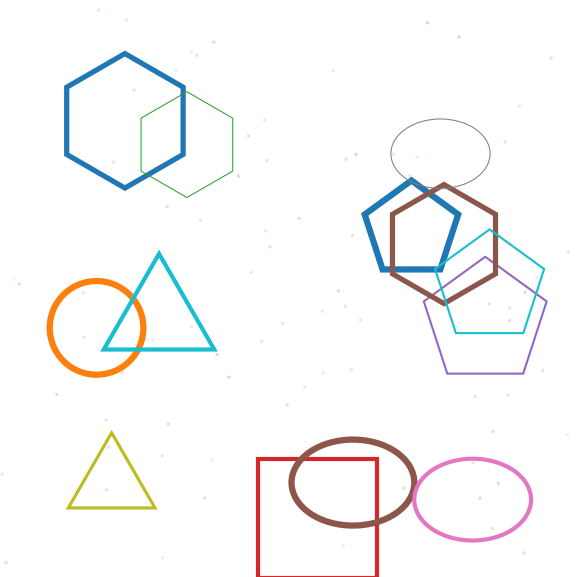[{"shape": "pentagon", "thickness": 3, "radius": 0.43, "center": [0.712, 0.601]}, {"shape": "hexagon", "thickness": 2.5, "radius": 0.58, "center": [0.216, 0.79]}, {"shape": "circle", "thickness": 3, "radius": 0.41, "center": [0.167, 0.431]}, {"shape": "hexagon", "thickness": 0.5, "radius": 0.46, "center": [0.324, 0.749]}, {"shape": "square", "thickness": 2, "radius": 0.51, "center": [0.55, 0.102]}, {"shape": "pentagon", "thickness": 1, "radius": 0.56, "center": [0.84, 0.443]}, {"shape": "hexagon", "thickness": 2.5, "radius": 0.52, "center": [0.769, 0.576]}, {"shape": "oval", "thickness": 3, "radius": 0.53, "center": [0.611, 0.164]}, {"shape": "oval", "thickness": 2, "radius": 0.51, "center": [0.818, 0.134]}, {"shape": "oval", "thickness": 0.5, "radius": 0.43, "center": [0.763, 0.733]}, {"shape": "triangle", "thickness": 1.5, "radius": 0.43, "center": [0.193, 0.163]}, {"shape": "pentagon", "thickness": 1, "radius": 0.5, "center": [0.848, 0.503]}, {"shape": "triangle", "thickness": 2, "radius": 0.55, "center": [0.275, 0.449]}]